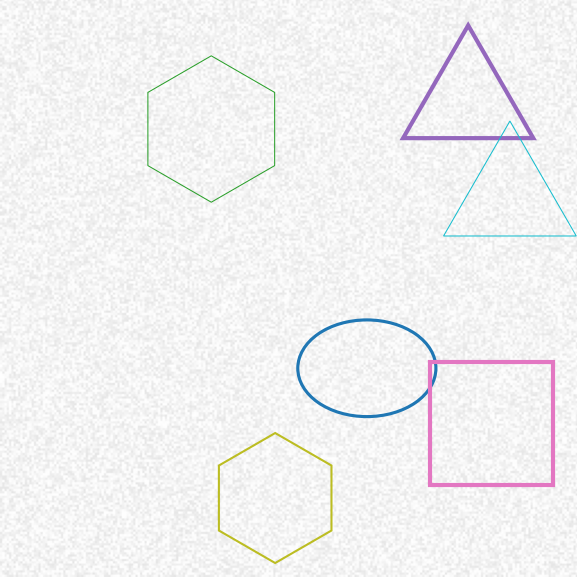[{"shape": "oval", "thickness": 1.5, "radius": 0.6, "center": [0.635, 0.361]}, {"shape": "hexagon", "thickness": 0.5, "radius": 0.63, "center": [0.366, 0.776]}, {"shape": "triangle", "thickness": 2, "radius": 0.65, "center": [0.811, 0.825]}, {"shape": "square", "thickness": 2, "radius": 0.53, "center": [0.851, 0.266]}, {"shape": "hexagon", "thickness": 1, "radius": 0.56, "center": [0.477, 0.137]}, {"shape": "triangle", "thickness": 0.5, "radius": 0.66, "center": [0.883, 0.657]}]